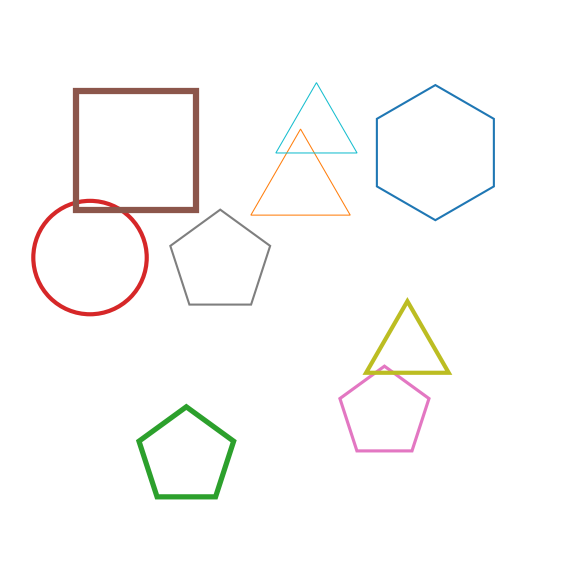[{"shape": "hexagon", "thickness": 1, "radius": 0.58, "center": [0.754, 0.735]}, {"shape": "triangle", "thickness": 0.5, "radius": 0.5, "center": [0.52, 0.676]}, {"shape": "pentagon", "thickness": 2.5, "radius": 0.43, "center": [0.323, 0.209]}, {"shape": "circle", "thickness": 2, "radius": 0.49, "center": [0.156, 0.553]}, {"shape": "square", "thickness": 3, "radius": 0.52, "center": [0.235, 0.739]}, {"shape": "pentagon", "thickness": 1.5, "radius": 0.41, "center": [0.666, 0.284]}, {"shape": "pentagon", "thickness": 1, "radius": 0.45, "center": [0.381, 0.545]}, {"shape": "triangle", "thickness": 2, "radius": 0.41, "center": [0.705, 0.395]}, {"shape": "triangle", "thickness": 0.5, "radius": 0.41, "center": [0.548, 0.775]}]